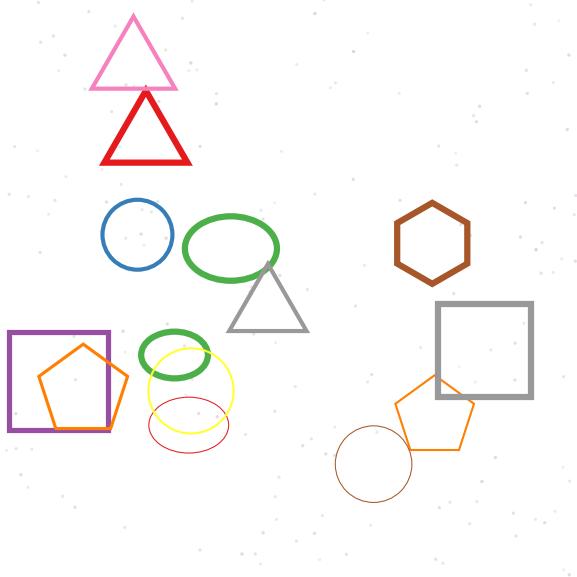[{"shape": "triangle", "thickness": 3, "radius": 0.42, "center": [0.253, 0.759]}, {"shape": "oval", "thickness": 0.5, "radius": 0.35, "center": [0.327, 0.263]}, {"shape": "circle", "thickness": 2, "radius": 0.3, "center": [0.238, 0.593]}, {"shape": "oval", "thickness": 3, "radius": 0.4, "center": [0.4, 0.569]}, {"shape": "oval", "thickness": 3, "radius": 0.29, "center": [0.302, 0.384]}, {"shape": "square", "thickness": 2.5, "radius": 0.43, "center": [0.101, 0.339]}, {"shape": "pentagon", "thickness": 1, "radius": 0.36, "center": [0.753, 0.278]}, {"shape": "pentagon", "thickness": 1.5, "radius": 0.4, "center": [0.144, 0.322]}, {"shape": "circle", "thickness": 1, "radius": 0.37, "center": [0.331, 0.322]}, {"shape": "circle", "thickness": 0.5, "radius": 0.33, "center": [0.647, 0.195]}, {"shape": "hexagon", "thickness": 3, "radius": 0.35, "center": [0.748, 0.578]}, {"shape": "triangle", "thickness": 2, "radius": 0.42, "center": [0.231, 0.887]}, {"shape": "triangle", "thickness": 2, "radius": 0.39, "center": [0.464, 0.465]}, {"shape": "square", "thickness": 3, "radius": 0.4, "center": [0.839, 0.392]}]